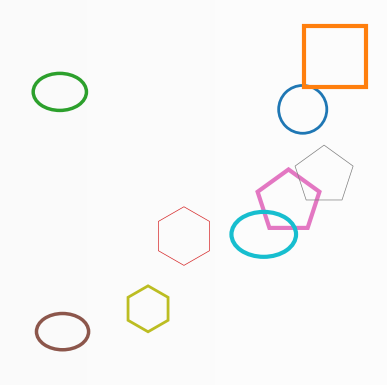[{"shape": "circle", "thickness": 2, "radius": 0.31, "center": [0.781, 0.716]}, {"shape": "square", "thickness": 3, "radius": 0.39, "center": [0.865, 0.854]}, {"shape": "oval", "thickness": 2.5, "radius": 0.34, "center": [0.154, 0.761]}, {"shape": "hexagon", "thickness": 0.5, "radius": 0.38, "center": [0.475, 0.387]}, {"shape": "oval", "thickness": 2.5, "radius": 0.34, "center": [0.161, 0.139]}, {"shape": "pentagon", "thickness": 3, "radius": 0.42, "center": [0.745, 0.476]}, {"shape": "pentagon", "thickness": 0.5, "radius": 0.39, "center": [0.836, 0.544]}, {"shape": "hexagon", "thickness": 2, "radius": 0.3, "center": [0.382, 0.198]}, {"shape": "oval", "thickness": 3, "radius": 0.42, "center": [0.681, 0.391]}]